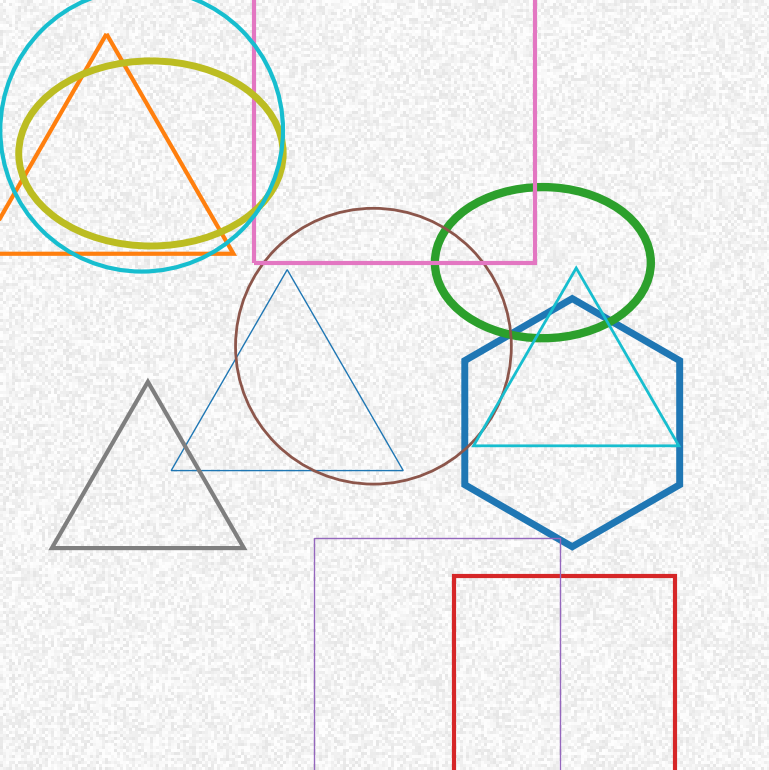[{"shape": "hexagon", "thickness": 2.5, "radius": 0.81, "center": [0.743, 0.451]}, {"shape": "triangle", "thickness": 0.5, "radius": 0.87, "center": [0.373, 0.476]}, {"shape": "triangle", "thickness": 1.5, "radius": 0.95, "center": [0.138, 0.766]}, {"shape": "oval", "thickness": 3, "radius": 0.7, "center": [0.705, 0.659]}, {"shape": "square", "thickness": 1.5, "radius": 0.72, "center": [0.733, 0.109]}, {"shape": "square", "thickness": 0.5, "radius": 0.8, "center": [0.567, 0.142]}, {"shape": "circle", "thickness": 1, "radius": 0.9, "center": [0.485, 0.55]}, {"shape": "square", "thickness": 1.5, "radius": 0.91, "center": [0.512, 0.841]}, {"shape": "triangle", "thickness": 1.5, "radius": 0.72, "center": [0.192, 0.36]}, {"shape": "oval", "thickness": 2.5, "radius": 0.86, "center": [0.196, 0.801]}, {"shape": "triangle", "thickness": 1, "radius": 0.77, "center": [0.748, 0.498]}, {"shape": "circle", "thickness": 1.5, "radius": 0.92, "center": [0.184, 0.831]}]